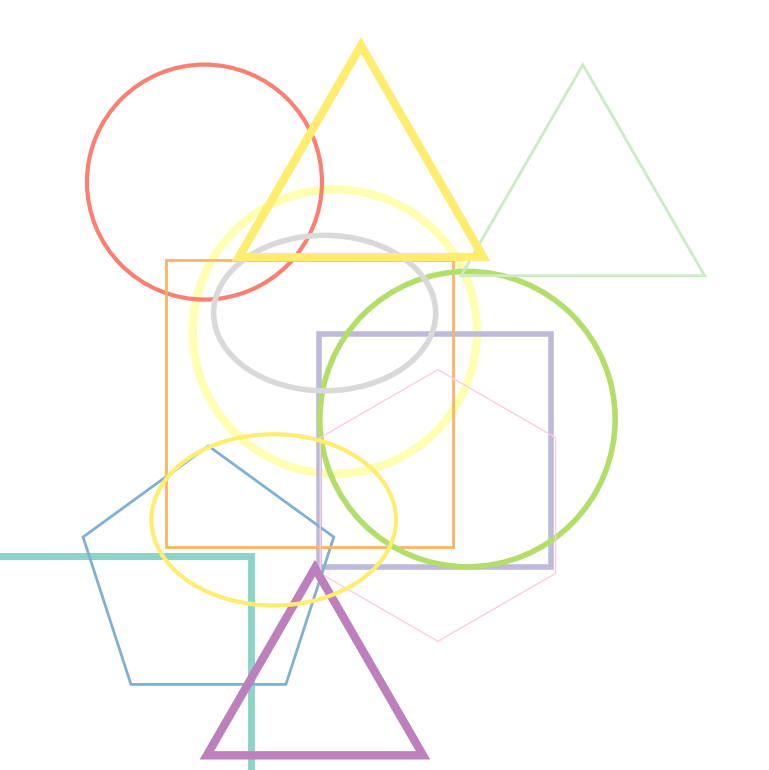[{"shape": "square", "thickness": 2.5, "radius": 0.83, "center": [0.16, 0.112]}, {"shape": "circle", "thickness": 3, "radius": 0.92, "center": [0.435, 0.569]}, {"shape": "square", "thickness": 2, "radius": 0.76, "center": [0.565, 0.415]}, {"shape": "circle", "thickness": 1.5, "radius": 0.76, "center": [0.266, 0.764]}, {"shape": "pentagon", "thickness": 1, "radius": 0.86, "center": [0.271, 0.25]}, {"shape": "square", "thickness": 1, "radius": 0.93, "center": [0.402, 0.476]}, {"shape": "circle", "thickness": 2, "radius": 0.96, "center": [0.607, 0.456]}, {"shape": "hexagon", "thickness": 0.5, "radius": 0.88, "center": [0.569, 0.344]}, {"shape": "oval", "thickness": 2, "radius": 0.72, "center": [0.422, 0.593]}, {"shape": "triangle", "thickness": 3, "radius": 0.81, "center": [0.409, 0.1]}, {"shape": "triangle", "thickness": 1, "radius": 0.91, "center": [0.757, 0.733]}, {"shape": "oval", "thickness": 1.5, "radius": 0.79, "center": [0.355, 0.325]}, {"shape": "triangle", "thickness": 3, "radius": 0.92, "center": [0.469, 0.758]}]